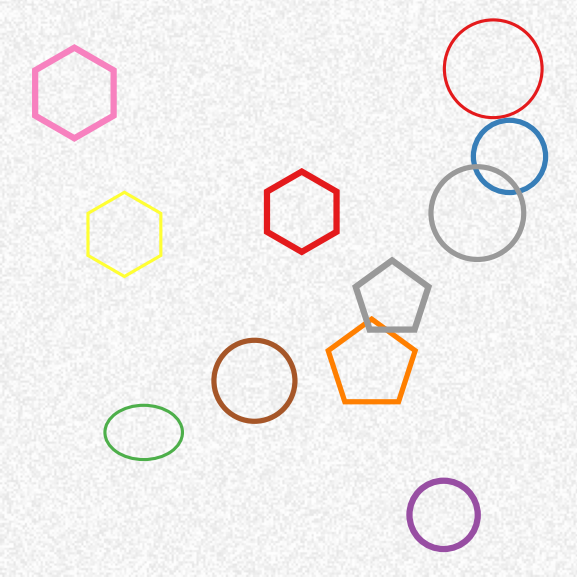[{"shape": "circle", "thickness": 1.5, "radius": 0.42, "center": [0.854, 0.88]}, {"shape": "hexagon", "thickness": 3, "radius": 0.35, "center": [0.523, 0.632]}, {"shape": "circle", "thickness": 2.5, "radius": 0.31, "center": [0.882, 0.728]}, {"shape": "oval", "thickness": 1.5, "radius": 0.34, "center": [0.249, 0.25]}, {"shape": "circle", "thickness": 3, "radius": 0.3, "center": [0.768, 0.108]}, {"shape": "pentagon", "thickness": 2.5, "radius": 0.4, "center": [0.644, 0.367]}, {"shape": "hexagon", "thickness": 1.5, "radius": 0.36, "center": [0.215, 0.593]}, {"shape": "circle", "thickness": 2.5, "radius": 0.35, "center": [0.441, 0.34]}, {"shape": "hexagon", "thickness": 3, "radius": 0.39, "center": [0.129, 0.838]}, {"shape": "pentagon", "thickness": 3, "radius": 0.33, "center": [0.679, 0.482]}, {"shape": "circle", "thickness": 2.5, "radius": 0.4, "center": [0.827, 0.63]}]